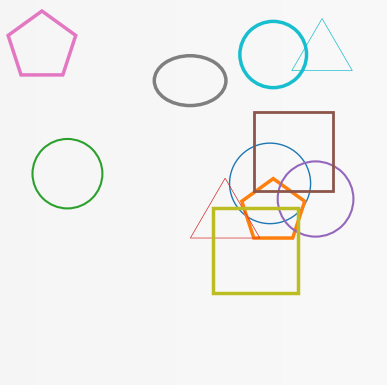[{"shape": "circle", "thickness": 1, "radius": 0.52, "center": [0.697, 0.524]}, {"shape": "pentagon", "thickness": 2.5, "radius": 0.43, "center": [0.705, 0.451]}, {"shape": "circle", "thickness": 1.5, "radius": 0.45, "center": [0.174, 0.549]}, {"shape": "triangle", "thickness": 0.5, "radius": 0.52, "center": [0.581, 0.434]}, {"shape": "circle", "thickness": 1.5, "radius": 0.49, "center": [0.814, 0.483]}, {"shape": "square", "thickness": 2, "radius": 0.51, "center": [0.757, 0.607]}, {"shape": "pentagon", "thickness": 2.5, "radius": 0.46, "center": [0.108, 0.88]}, {"shape": "oval", "thickness": 2.5, "radius": 0.46, "center": [0.491, 0.791]}, {"shape": "square", "thickness": 2.5, "radius": 0.55, "center": [0.66, 0.349]}, {"shape": "circle", "thickness": 2.5, "radius": 0.43, "center": [0.705, 0.858]}, {"shape": "triangle", "thickness": 0.5, "radius": 0.45, "center": [0.831, 0.862]}]